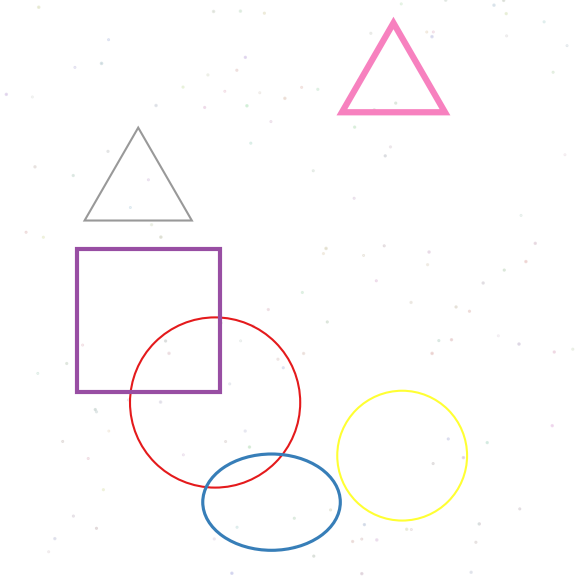[{"shape": "circle", "thickness": 1, "radius": 0.74, "center": [0.372, 0.302]}, {"shape": "oval", "thickness": 1.5, "radius": 0.6, "center": [0.47, 0.13]}, {"shape": "square", "thickness": 2, "radius": 0.62, "center": [0.258, 0.445]}, {"shape": "circle", "thickness": 1, "radius": 0.56, "center": [0.696, 0.21]}, {"shape": "triangle", "thickness": 3, "radius": 0.52, "center": [0.681, 0.856]}, {"shape": "triangle", "thickness": 1, "radius": 0.54, "center": [0.239, 0.671]}]